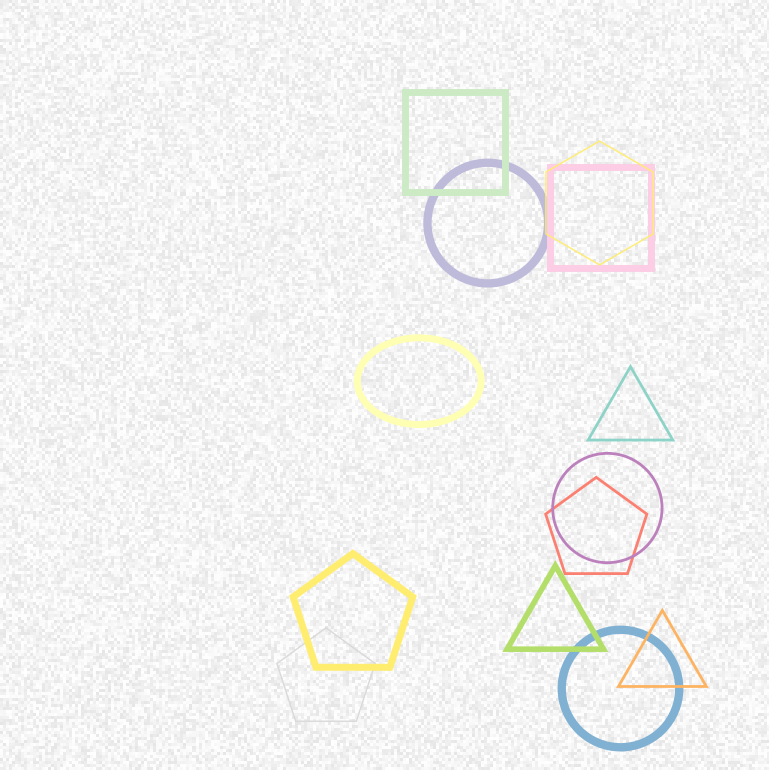[{"shape": "triangle", "thickness": 1, "radius": 0.32, "center": [0.819, 0.46]}, {"shape": "oval", "thickness": 2.5, "radius": 0.4, "center": [0.544, 0.505]}, {"shape": "circle", "thickness": 3, "radius": 0.39, "center": [0.633, 0.71]}, {"shape": "pentagon", "thickness": 1, "radius": 0.35, "center": [0.774, 0.311]}, {"shape": "circle", "thickness": 3, "radius": 0.38, "center": [0.806, 0.106]}, {"shape": "triangle", "thickness": 1, "radius": 0.33, "center": [0.86, 0.141]}, {"shape": "triangle", "thickness": 2, "radius": 0.36, "center": [0.721, 0.193]}, {"shape": "square", "thickness": 2.5, "radius": 0.33, "center": [0.78, 0.717]}, {"shape": "pentagon", "thickness": 0.5, "radius": 0.34, "center": [0.423, 0.118]}, {"shape": "circle", "thickness": 1, "radius": 0.36, "center": [0.789, 0.34]}, {"shape": "square", "thickness": 2.5, "radius": 0.33, "center": [0.591, 0.816]}, {"shape": "pentagon", "thickness": 2.5, "radius": 0.41, "center": [0.458, 0.199]}, {"shape": "hexagon", "thickness": 0.5, "radius": 0.4, "center": [0.779, 0.736]}]